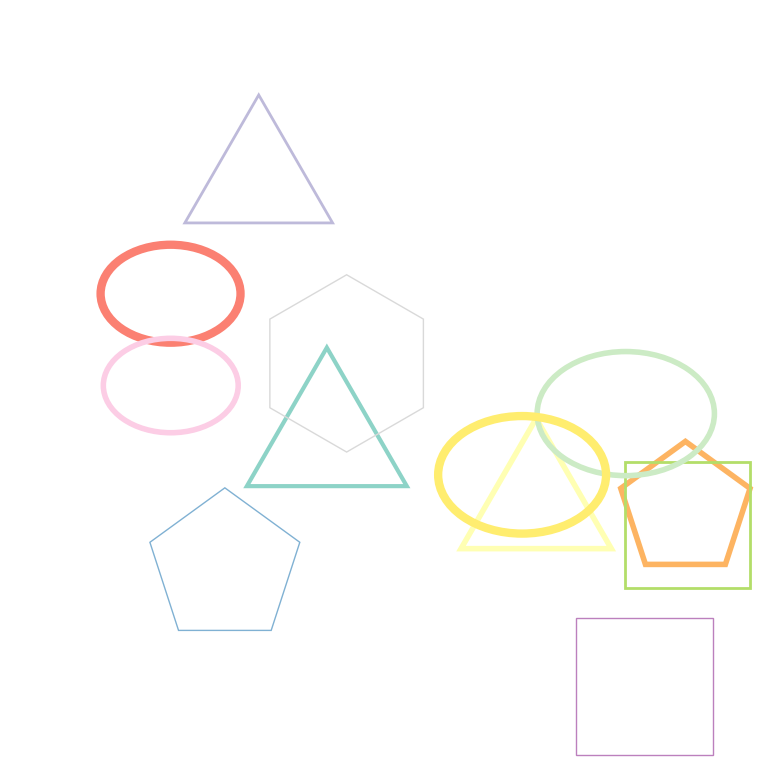[{"shape": "triangle", "thickness": 1.5, "radius": 0.6, "center": [0.424, 0.429]}, {"shape": "triangle", "thickness": 2, "radius": 0.56, "center": [0.696, 0.344]}, {"shape": "triangle", "thickness": 1, "radius": 0.55, "center": [0.336, 0.766]}, {"shape": "oval", "thickness": 3, "radius": 0.45, "center": [0.222, 0.619]}, {"shape": "pentagon", "thickness": 0.5, "radius": 0.51, "center": [0.292, 0.264]}, {"shape": "pentagon", "thickness": 2, "radius": 0.44, "center": [0.89, 0.338]}, {"shape": "square", "thickness": 1, "radius": 0.41, "center": [0.893, 0.318]}, {"shape": "oval", "thickness": 2, "radius": 0.44, "center": [0.222, 0.499]}, {"shape": "hexagon", "thickness": 0.5, "radius": 0.58, "center": [0.45, 0.528]}, {"shape": "square", "thickness": 0.5, "radius": 0.45, "center": [0.837, 0.108]}, {"shape": "oval", "thickness": 2, "radius": 0.58, "center": [0.813, 0.463]}, {"shape": "oval", "thickness": 3, "radius": 0.55, "center": [0.678, 0.383]}]